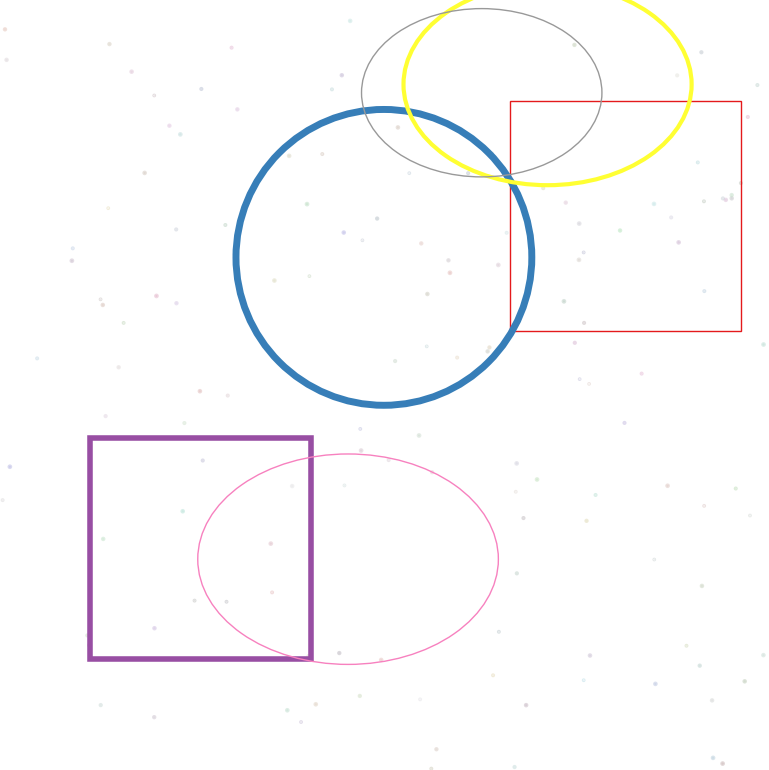[{"shape": "square", "thickness": 0.5, "radius": 0.75, "center": [0.812, 0.72]}, {"shape": "circle", "thickness": 2.5, "radius": 0.96, "center": [0.499, 0.666]}, {"shape": "square", "thickness": 2, "radius": 0.72, "center": [0.261, 0.288]}, {"shape": "oval", "thickness": 1.5, "radius": 0.94, "center": [0.711, 0.89]}, {"shape": "oval", "thickness": 0.5, "radius": 0.98, "center": [0.452, 0.274]}, {"shape": "oval", "thickness": 0.5, "radius": 0.78, "center": [0.626, 0.88]}]